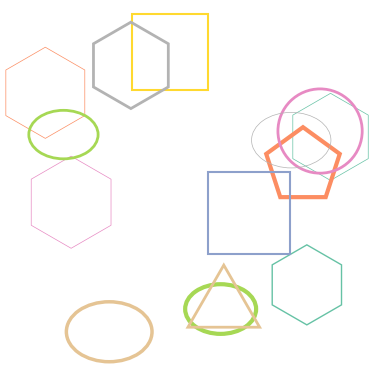[{"shape": "hexagon", "thickness": 1, "radius": 0.52, "center": [0.797, 0.26]}, {"shape": "hexagon", "thickness": 0.5, "radius": 0.57, "center": [0.859, 0.644]}, {"shape": "pentagon", "thickness": 3, "radius": 0.5, "center": [0.787, 0.569]}, {"shape": "hexagon", "thickness": 0.5, "radius": 0.59, "center": [0.118, 0.759]}, {"shape": "square", "thickness": 1.5, "radius": 0.54, "center": [0.646, 0.447]}, {"shape": "circle", "thickness": 2, "radius": 0.55, "center": [0.831, 0.66]}, {"shape": "hexagon", "thickness": 0.5, "radius": 0.6, "center": [0.185, 0.475]}, {"shape": "oval", "thickness": 2, "radius": 0.45, "center": [0.165, 0.65]}, {"shape": "oval", "thickness": 3, "radius": 0.46, "center": [0.573, 0.197]}, {"shape": "square", "thickness": 1.5, "radius": 0.49, "center": [0.441, 0.865]}, {"shape": "triangle", "thickness": 2, "radius": 0.54, "center": [0.581, 0.204]}, {"shape": "oval", "thickness": 2.5, "radius": 0.56, "center": [0.284, 0.138]}, {"shape": "oval", "thickness": 0.5, "radius": 0.52, "center": [0.756, 0.636]}, {"shape": "hexagon", "thickness": 2, "radius": 0.56, "center": [0.34, 0.83]}]